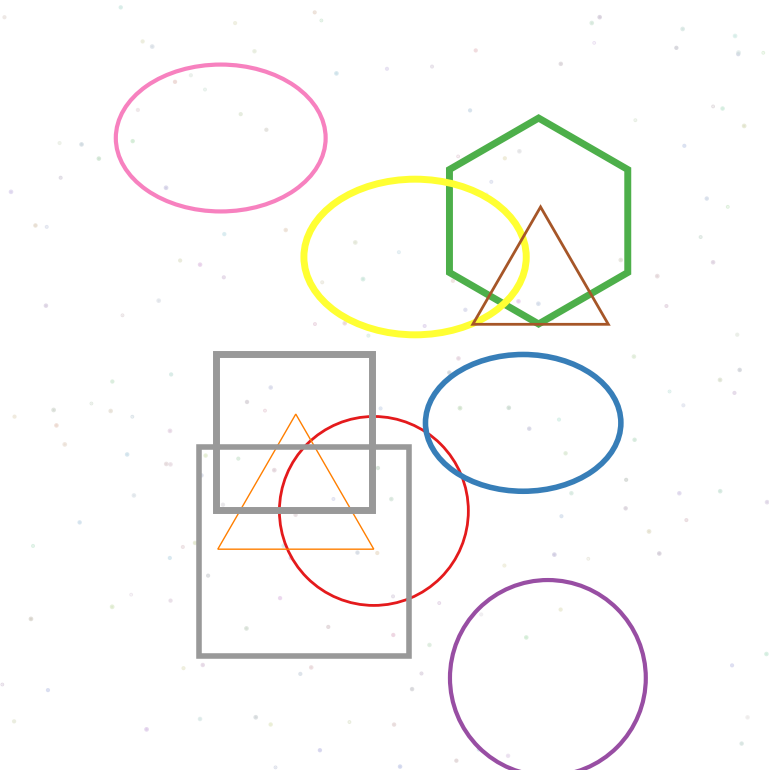[{"shape": "circle", "thickness": 1, "radius": 0.61, "center": [0.486, 0.336]}, {"shape": "oval", "thickness": 2, "radius": 0.63, "center": [0.679, 0.451]}, {"shape": "hexagon", "thickness": 2.5, "radius": 0.67, "center": [0.699, 0.713]}, {"shape": "circle", "thickness": 1.5, "radius": 0.64, "center": [0.712, 0.12]}, {"shape": "triangle", "thickness": 0.5, "radius": 0.58, "center": [0.384, 0.345]}, {"shape": "oval", "thickness": 2.5, "radius": 0.72, "center": [0.539, 0.666]}, {"shape": "triangle", "thickness": 1, "radius": 0.51, "center": [0.702, 0.63]}, {"shape": "oval", "thickness": 1.5, "radius": 0.68, "center": [0.287, 0.821]}, {"shape": "square", "thickness": 2, "radius": 0.68, "center": [0.395, 0.284]}, {"shape": "square", "thickness": 2.5, "radius": 0.51, "center": [0.382, 0.439]}]